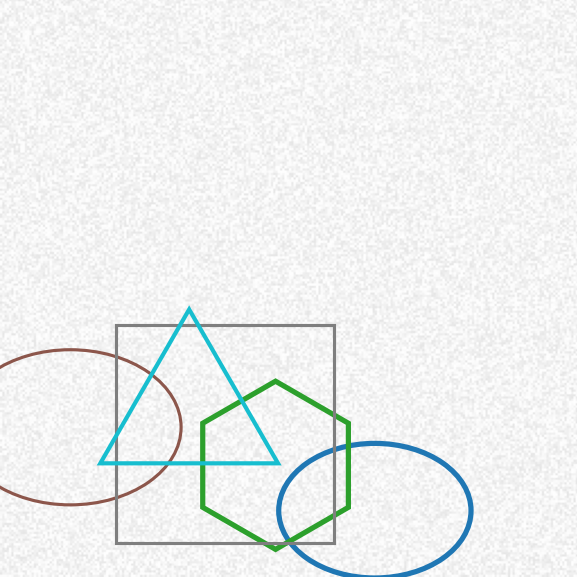[{"shape": "oval", "thickness": 2.5, "radius": 0.83, "center": [0.649, 0.115]}, {"shape": "hexagon", "thickness": 2.5, "radius": 0.73, "center": [0.477, 0.193]}, {"shape": "oval", "thickness": 1.5, "radius": 0.96, "center": [0.122, 0.259]}, {"shape": "square", "thickness": 1.5, "radius": 0.94, "center": [0.39, 0.248]}, {"shape": "triangle", "thickness": 2, "radius": 0.89, "center": [0.328, 0.286]}]